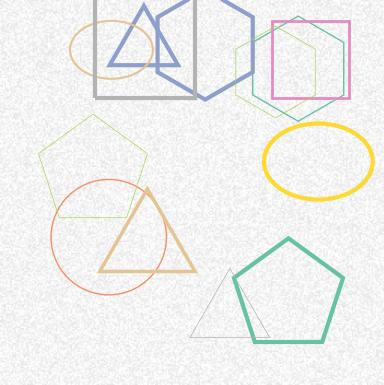[{"shape": "hexagon", "thickness": 1, "radius": 0.68, "center": [0.775, 0.822]}, {"shape": "pentagon", "thickness": 3, "radius": 0.74, "center": [0.749, 0.232]}, {"shape": "circle", "thickness": 1, "radius": 0.75, "center": [0.282, 0.384]}, {"shape": "triangle", "thickness": 3, "radius": 0.51, "center": [0.374, 0.882]}, {"shape": "hexagon", "thickness": 3, "radius": 0.71, "center": [0.533, 0.884]}, {"shape": "square", "thickness": 2, "radius": 0.5, "center": [0.806, 0.845]}, {"shape": "pentagon", "thickness": 0.5, "radius": 0.74, "center": [0.241, 0.555]}, {"shape": "hexagon", "thickness": 0.5, "radius": 0.6, "center": [0.716, 0.813]}, {"shape": "oval", "thickness": 3, "radius": 0.71, "center": [0.827, 0.58]}, {"shape": "triangle", "thickness": 2.5, "radius": 0.71, "center": [0.383, 0.366]}, {"shape": "oval", "thickness": 1.5, "radius": 0.54, "center": [0.289, 0.871]}, {"shape": "triangle", "thickness": 0.5, "radius": 0.6, "center": [0.597, 0.183]}, {"shape": "square", "thickness": 3, "radius": 0.65, "center": [0.377, 0.874]}]